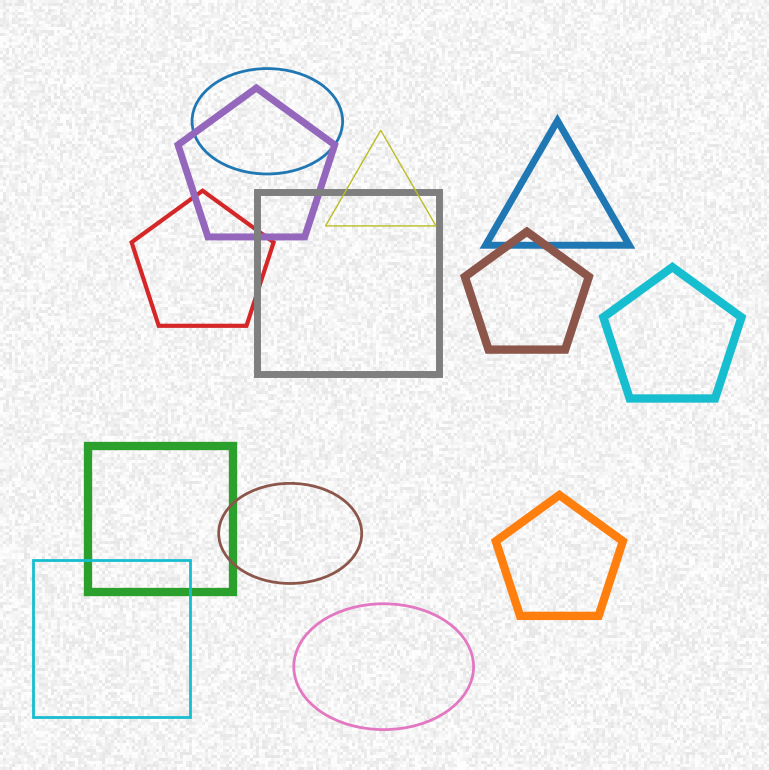[{"shape": "triangle", "thickness": 2.5, "radius": 0.54, "center": [0.724, 0.735]}, {"shape": "oval", "thickness": 1, "radius": 0.49, "center": [0.347, 0.842]}, {"shape": "pentagon", "thickness": 3, "radius": 0.43, "center": [0.726, 0.27]}, {"shape": "square", "thickness": 3, "radius": 0.47, "center": [0.208, 0.326]}, {"shape": "pentagon", "thickness": 1.5, "radius": 0.48, "center": [0.263, 0.655]}, {"shape": "pentagon", "thickness": 2.5, "radius": 0.53, "center": [0.333, 0.779]}, {"shape": "pentagon", "thickness": 3, "radius": 0.42, "center": [0.684, 0.614]}, {"shape": "oval", "thickness": 1, "radius": 0.46, "center": [0.377, 0.307]}, {"shape": "oval", "thickness": 1, "radius": 0.58, "center": [0.498, 0.134]}, {"shape": "square", "thickness": 2.5, "radius": 0.59, "center": [0.452, 0.632]}, {"shape": "triangle", "thickness": 0.5, "radius": 0.41, "center": [0.494, 0.748]}, {"shape": "pentagon", "thickness": 3, "radius": 0.47, "center": [0.873, 0.559]}, {"shape": "square", "thickness": 1, "radius": 0.51, "center": [0.145, 0.171]}]